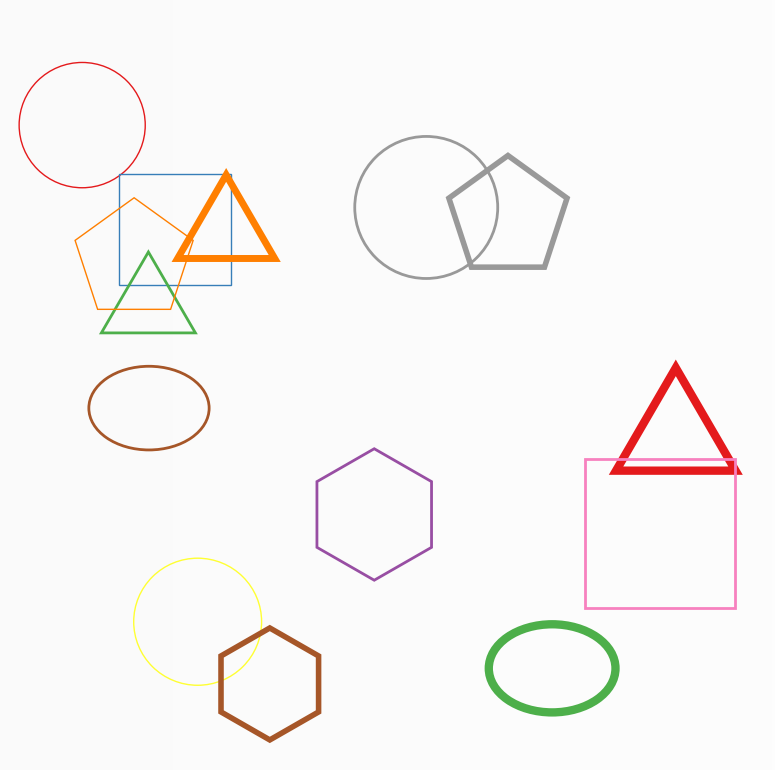[{"shape": "triangle", "thickness": 3, "radius": 0.45, "center": [0.872, 0.433]}, {"shape": "circle", "thickness": 0.5, "radius": 0.41, "center": [0.106, 0.838]}, {"shape": "square", "thickness": 0.5, "radius": 0.36, "center": [0.226, 0.702]}, {"shape": "oval", "thickness": 3, "radius": 0.41, "center": [0.712, 0.132]}, {"shape": "triangle", "thickness": 1, "radius": 0.35, "center": [0.191, 0.603]}, {"shape": "hexagon", "thickness": 1, "radius": 0.43, "center": [0.483, 0.332]}, {"shape": "pentagon", "thickness": 0.5, "radius": 0.4, "center": [0.173, 0.663]}, {"shape": "triangle", "thickness": 2.5, "radius": 0.36, "center": [0.292, 0.7]}, {"shape": "circle", "thickness": 0.5, "radius": 0.41, "center": [0.255, 0.193]}, {"shape": "oval", "thickness": 1, "radius": 0.39, "center": [0.192, 0.47]}, {"shape": "hexagon", "thickness": 2, "radius": 0.36, "center": [0.348, 0.112]}, {"shape": "square", "thickness": 1, "radius": 0.48, "center": [0.851, 0.308]}, {"shape": "circle", "thickness": 1, "radius": 0.46, "center": [0.55, 0.731]}, {"shape": "pentagon", "thickness": 2, "radius": 0.4, "center": [0.655, 0.718]}]